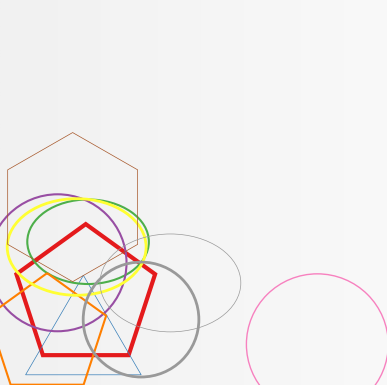[{"shape": "pentagon", "thickness": 3, "radius": 0.94, "center": [0.221, 0.23]}, {"shape": "triangle", "thickness": 0.5, "radius": 0.86, "center": [0.215, 0.113]}, {"shape": "oval", "thickness": 1.5, "radius": 0.78, "center": [0.227, 0.372]}, {"shape": "circle", "thickness": 1.5, "radius": 0.89, "center": [0.149, 0.317]}, {"shape": "pentagon", "thickness": 1.5, "radius": 0.8, "center": [0.122, 0.13]}, {"shape": "oval", "thickness": 2, "radius": 0.9, "center": [0.198, 0.359]}, {"shape": "hexagon", "thickness": 0.5, "radius": 0.97, "center": [0.188, 0.462]}, {"shape": "circle", "thickness": 1, "radius": 0.92, "center": [0.819, 0.106]}, {"shape": "oval", "thickness": 0.5, "radius": 0.91, "center": [0.44, 0.265]}, {"shape": "circle", "thickness": 2, "radius": 0.75, "center": [0.364, 0.17]}]